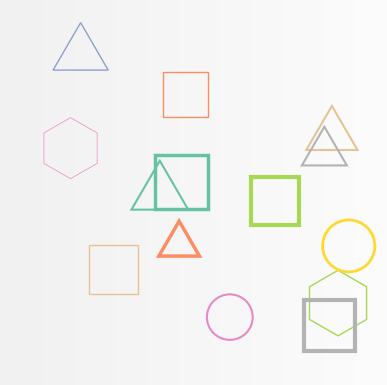[{"shape": "triangle", "thickness": 1.5, "radius": 0.42, "center": [0.412, 0.498]}, {"shape": "square", "thickness": 2.5, "radius": 0.35, "center": [0.468, 0.527]}, {"shape": "triangle", "thickness": 2.5, "radius": 0.3, "center": [0.462, 0.365]}, {"shape": "square", "thickness": 1, "radius": 0.29, "center": [0.479, 0.754]}, {"shape": "triangle", "thickness": 1, "radius": 0.41, "center": [0.208, 0.859]}, {"shape": "circle", "thickness": 1.5, "radius": 0.3, "center": [0.593, 0.176]}, {"shape": "hexagon", "thickness": 0.5, "radius": 0.4, "center": [0.182, 0.615]}, {"shape": "square", "thickness": 3, "radius": 0.31, "center": [0.709, 0.479]}, {"shape": "hexagon", "thickness": 1, "radius": 0.43, "center": [0.872, 0.213]}, {"shape": "circle", "thickness": 2, "radius": 0.34, "center": [0.9, 0.361]}, {"shape": "triangle", "thickness": 1.5, "radius": 0.38, "center": [0.857, 0.649]}, {"shape": "square", "thickness": 1, "radius": 0.32, "center": [0.294, 0.299]}, {"shape": "triangle", "thickness": 1.5, "radius": 0.33, "center": [0.837, 0.604]}, {"shape": "square", "thickness": 3, "radius": 0.33, "center": [0.851, 0.154]}]